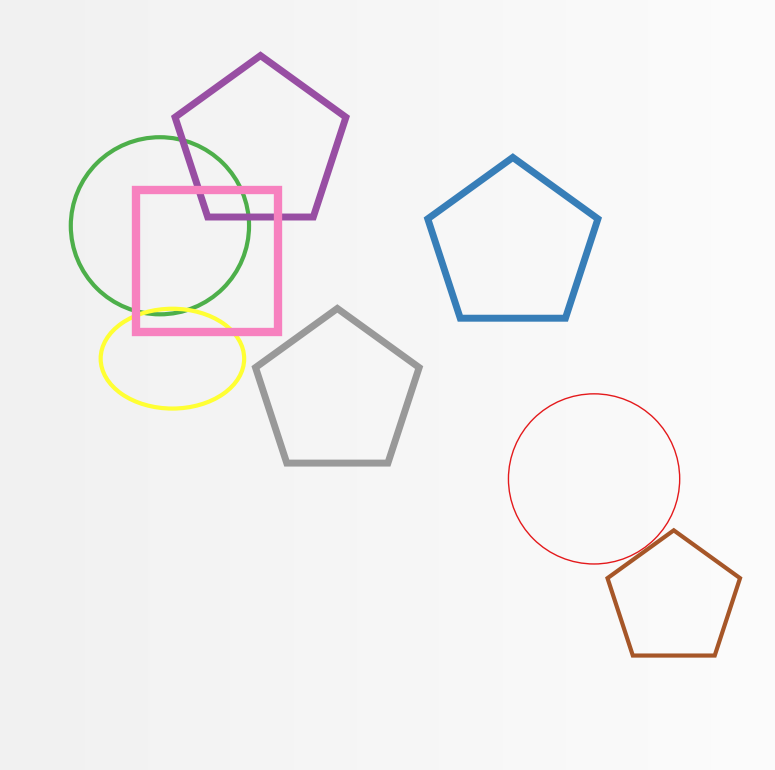[{"shape": "circle", "thickness": 0.5, "radius": 0.55, "center": [0.767, 0.378]}, {"shape": "pentagon", "thickness": 2.5, "radius": 0.58, "center": [0.662, 0.68]}, {"shape": "circle", "thickness": 1.5, "radius": 0.57, "center": [0.206, 0.707]}, {"shape": "pentagon", "thickness": 2.5, "radius": 0.58, "center": [0.336, 0.812]}, {"shape": "oval", "thickness": 1.5, "radius": 0.46, "center": [0.222, 0.534]}, {"shape": "pentagon", "thickness": 1.5, "radius": 0.45, "center": [0.869, 0.221]}, {"shape": "square", "thickness": 3, "radius": 0.46, "center": [0.267, 0.661]}, {"shape": "pentagon", "thickness": 2.5, "radius": 0.55, "center": [0.435, 0.488]}]